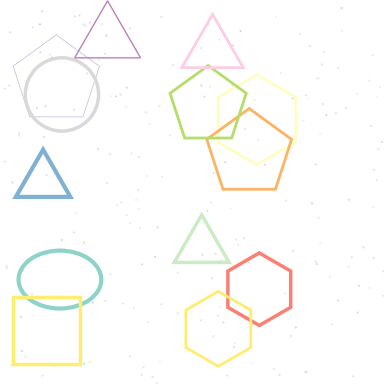[{"shape": "oval", "thickness": 3, "radius": 0.54, "center": [0.156, 0.274]}, {"shape": "hexagon", "thickness": 1.5, "radius": 0.58, "center": [0.667, 0.689]}, {"shape": "pentagon", "thickness": 0.5, "radius": 0.59, "center": [0.146, 0.792]}, {"shape": "hexagon", "thickness": 2.5, "radius": 0.47, "center": [0.673, 0.249]}, {"shape": "triangle", "thickness": 3, "radius": 0.41, "center": [0.112, 0.53]}, {"shape": "pentagon", "thickness": 2, "radius": 0.58, "center": [0.647, 0.602]}, {"shape": "pentagon", "thickness": 2, "radius": 0.52, "center": [0.541, 0.726]}, {"shape": "triangle", "thickness": 2, "radius": 0.46, "center": [0.552, 0.87]}, {"shape": "circle", "thickness": 2.5, "radius": 0.48, "center": [0.161, 0.755]}, {"shape": "triangle", "thickness": 1, "radius": 0.49, "center": [0.279, 0.899]}, {"shape": "triangle", "thickness": 2.5, "radius": 0.41, "center": [0.524, 0.359]}, {"shape": "hexagon", "thickness": 2, "radius": 0.49, "center": [0.567, 0.146]}, {"shape": "square", "thickness": 2.5, "radius": 0.44, "center": [0.122, 0.142]}]